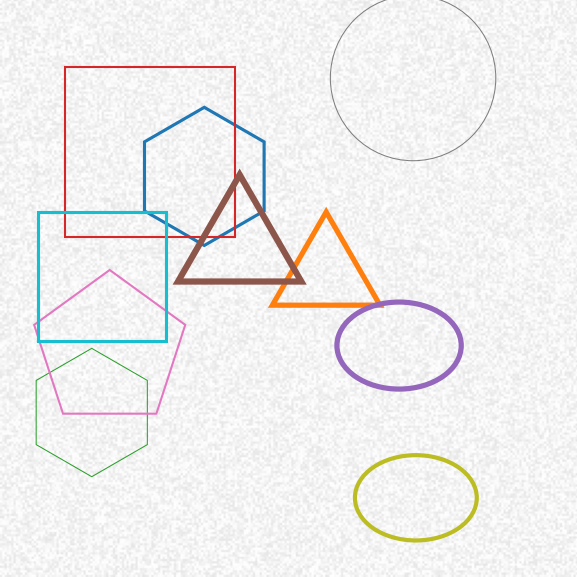[{"shape": "hexagon", "thickness": 1.5, "radius": 0.6, "center": [0.354, 0.694]}, {"shape": "triangle", "thickness": 2.5, "radius": 0.54, "center": [0.565, 0.524]}, {"shape": "hexagon", "thickness": 0.5, "radius": 0.56, "center": [0.159, 0.285]}, {"shape": "square", "thickness": 1, "radius": 0.74, "center": [0.259, 0.735]}, {"shape": "oval", "thickness": 2.5, "radius": 0.54, "center": [0.691, 0.401]}, {"shape": "triangle", "thickness": 3, "radius": 0.62, "center": [0.415, 0.573]}, {"shape": "pentagon", "thickness": 1, "radius": 0.69, "center": [0.19, 0.394]}, {"shape": "circle", "thickness": 0.5, "radius": 0.72, "center": [0.715, 0.864]}, {"shape": "oval", "thickness": 2, "radius": 0.53, "center": [0.72, 0.137]}, {"shape": "square", "thickness": 1.5, "radius": 0.56, "center": [0.177, 0.52]}]